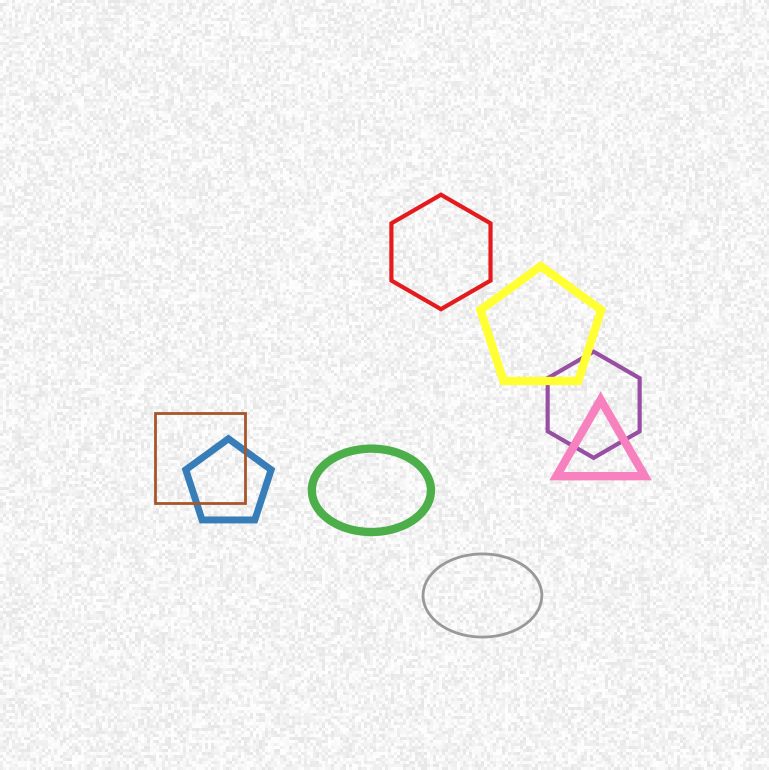[{"shape": "hexagon", "thickness": 1.5, "radius": 0.37, "center": [0.573, 0.673]}, {"shape": "pentagon", "thickness": 2.5, "radius": 0.29, "center": [0.297, 0.372]}, {"shape": "oval", "thickness": 3, "radius": 0.39, "center": [0.482, 0.363]}, {"shape": "hexagon", "thickness": 1.5, "radius": 0.34, "center": [0.771, 0.474]}, {"shape": "pentagon", "thickness": 3, "radius": 0.41, "center": [0.702, 0.572]}, {"shape": "square", "thickness": 1, "radius": 0.29, "center": [0.26, 0.405]}, {"shape": "triangle", "thickness": 3, "radius": 0.33, "center": [0.78, 0.415]}, {"shape": "oval", "thickness": 1, "radius": 0.39, "center": [0.627, 0.227]}]